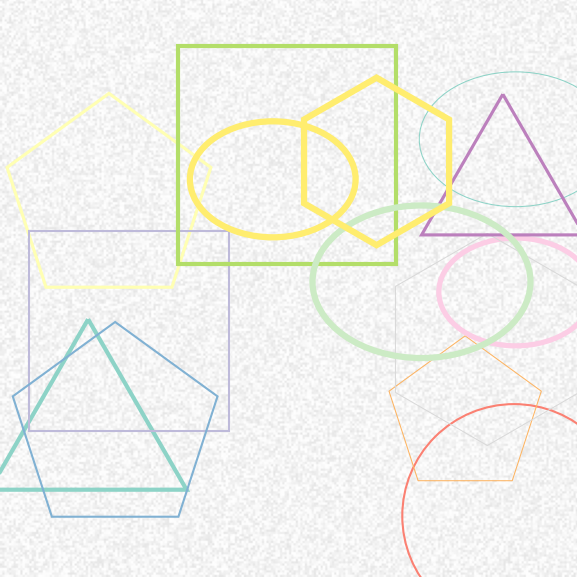[{"shape": "triangle", "thickness": 2, "radius": 0.98, "center": [0.153, 0.25]}, {"shape": "oval", "thickness": 0.5, "radius": 0.83, "center": [0.893, 0.758]}, {"shape": "pentagon", "thickness": 1.5, "radius": 0.93, "center": [0.189, 0.652]}, {"shape": "square", "thickness": 1, "radius": 0.87, "center": [0.224, 0.426]}, {"shape": "circle", "thickness": 1, "radius": 0.97, "center": [0.89, 0.106]}, {"shape": "pentagon", "thickness": 1, "radius": 0.93, "center": [0.199, 0.255]}, {"shape": "pentagon", "thickness": 0.5, "radius": 0.69, "center": [0.805, 0.279]}, {"shape": "square", "thickness": 2, "radius": 0.94, "center": [0.496, 0.731]}, {"shape": "oval", "thickness": 2.5, "radius": 0.67, "center": [0.893, 0.494]}, {"shape": "hexagon", "thickness": 0.5, "radius": 0.92, "center": [0.844, 0.411]}, {"shape": "triangle", "thickness": 1.5, "radius": 0.81, "center": [0.871, 0.674]}, {"shape": "oval", "thickness": 3, "radius": 0.94, "center": [0.73, 0.511]}, {"shape": "hexagon", "thickness": 3, "radius": 0.73, "center": [0.652, 0.72]}, {"shape": "oval", "thickness": 3, "radius": 0.72, "center": [0.472, 0.689]}]